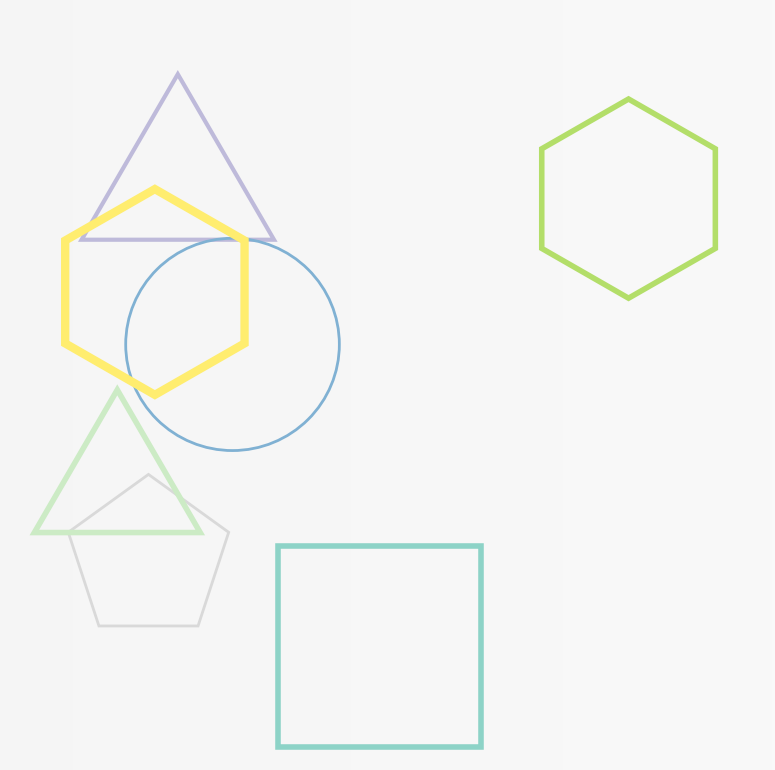[{"shape": "square", "thickness": 2, "radius": 0.65, "center": [0.49, 0.161]}, {"shape": "triangle", "thickness": 1.5, "radius": 0.72, "center": [0.229, 0.76]}, {"shape": "circle", "thickness": 1, "radius": 0.69, "center": [0.3, 0.553]}, {"shape": "hexagon", "thickness": 2, "radius": 0.65, "center": [0.811, 0.742]}, {"shape": "pentagon", "thickness": 1, "radius": 0.54, "center": [0.192, 0.275]}, {"shape": "triangle", "thickness": 2, "radius": 0.62, "center": [0.151, 0.37]}, {"shape": "hexagon", "thickness": 3, "radius": 0.67, "center": [0.2, 0.621]}]